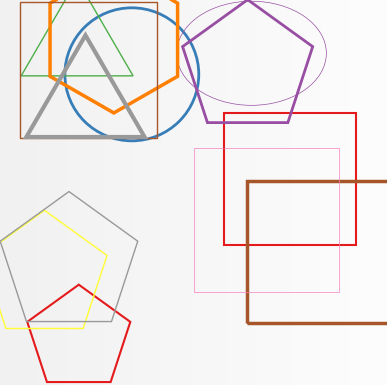[{"shape": "square", "thickness": 1.5, "radius": 0.86, "center": [0.748, 0.534]}, {"shape": "pentagon", "thickness": 1.5, "radius": 0.7, "center": [0.203, 0.121]}, {"shape": "circle", "thickness": 2, "radius": 0.86, "center": [0.34, 0.807]}, {"shape": "triangle", "thickness": 1, "radius": 0.83, "center": [0.199, 0.886]}, {"shape": "pentagon", "thickness": 2, "radius": 0.88, "center": [0.639, 0.824]}, {"shape": "oval", "thickness": 0.5, "radius": 0.97, "center": [0.649, 0.862]}, {"shape": "hexagon", "thickness": 2.5, "radius": 0.95, "center": [0.294, 0.897]}, {"shape": "pentagon", "thickness": 1, "radius": 0.85, "center": [0.115, 0.284]}, {"shape": "square", "thickness": 1, "radius": 0.88, "center": [0.228, 0.818]}, {"shape": "square", "thickness": 2.5, "radius": 0.92, "center": [0.821, 0.345]}, {"shape": "square", "thickness": 0.5, "radius": 0.93, "center": [0.688, 0.428]}, {"shape": "triangle", "thickness": 3, "radius": 0.88, "center": [0.221, 0.732]}, {"shape": "pentagon", "thickness": 1, "radius": 0.93, "center": [0.178, 0.316]}]